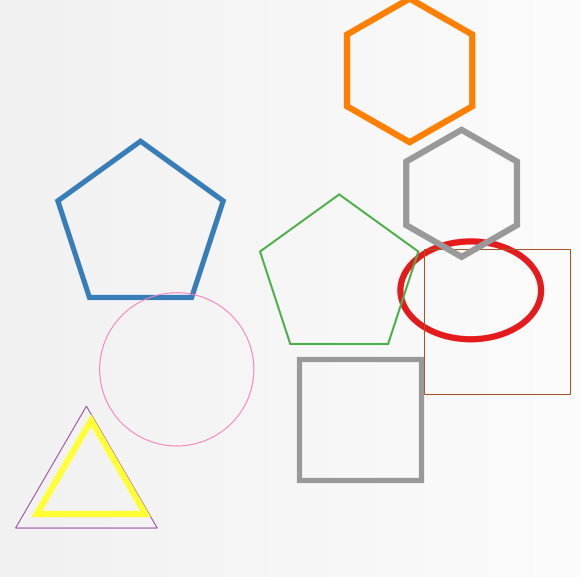[{"shape": "oval", "thickness": 3, "radius": 0.61, "center": [0.81, 0.496]}, {"shape": "pentagon", "thickness": 2.5, "radius": 0.75, "center": [0.242, 0.605]}, {"shape": "pentagon", "thickness": 1, "radius": 0.72, "center": [0.584, 0.519]}, {"shape": "triangle", "thickness": 0.5, "radius": 0.7, "center": [0.149, 0.155]}, {"shape": "hexagon", "thickness": 3, "radius": 0.62, "center": [0.705, 0.877]}, {"shape": "triangle", "thickness": 3, "radius": 0.54, "center": [0.157, 0.163]}, {"shape": "square", "thickness": 0.5, "radius": 0.63, "center": [0.855, 0.442]}, {"shape": "circle", "thickness": 0.5, "radius": 0.66, "center": [0.304, 0.36]}, {"shape": "square", "thickness": 2.5, "radius": 0.52, "center": [0.62, 0.272]}, {"shape": "hexagon", "thickness": 3, "radius": 0.55, "center": [0.794, 0.664]}]